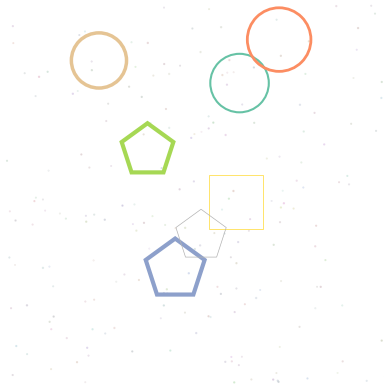[{"shape": "circle", "thickness": 1.5, "radius": 0.38, "center": [0.622, 0.784]}, {"shape": "circle", "thickness": 2, "radius": 0.41, "center": [0.725, 0.897]}, {"shape": "pentagon", "thickness": 3, "radius": 0.4, "center": [0.455, 0.3]}, {"shape": "pentagon", "thickness": 3, "radius": 0.35, "center": [0.383, 0.609]}, {"shape": "square", "thickness": 0.5, "radius": 0.35, "center": [0.612, 0.475]}, {"shape": "circle", "thickness": 2.5, "radius": 0.36, "center": [0.257, 0.843]}, {"shape": "pentagon", "thickness": 0.5, "radius": 0.34, "center": [0.522, 0.388]}]